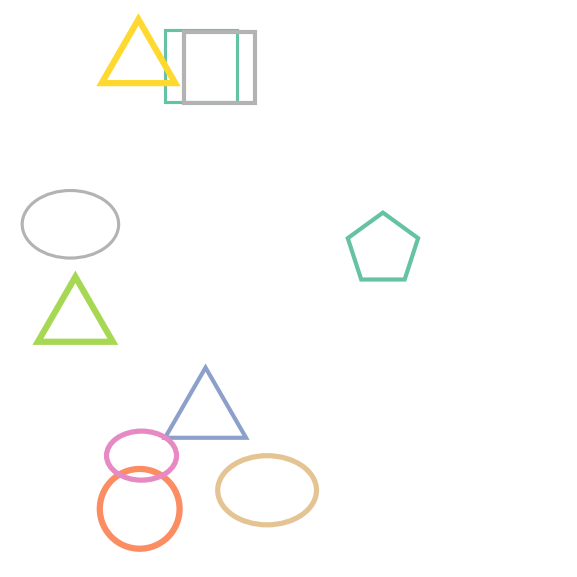[{"shape": "pentagon", "thickness": 2, "radius": 0.32, "center": [0.663, 0.567]}, {"shape": "square", "thickness": 1.5, "radius": 0.31, "center": [0.348, 0.885]}, {"shape": "circle", "thickness": 3, "radius": 0.35, "center": [0.242, 0.118]}, {"shape": "triangle", "thickness": 2, "radius": 0.4, "center": [0.356, 0.282]}, {"shape": "oval", "thickness": 2.5, "radius": 0.3, "center": [0.245, 0.21]}, {"shape": "triangle", "thickness": 3, "radius": 0.37, "center": [0.131, 0.445]}, {"shape": "triangle", "thickness": 3, "radius": 0.37, "center": [0.24, 0.892]}, {"shape": "oval", "thickness": 2.5, "radius": 0.43, "center": [0.463, 0.15]}, {"shape": "oval", "thickness": 1.5, "radius": 0.42, "center": [0.122, 0.611]}, {"shape": "square", "thickness": 2, "radius": 0.31, "center": [0.38, 0.882]}]